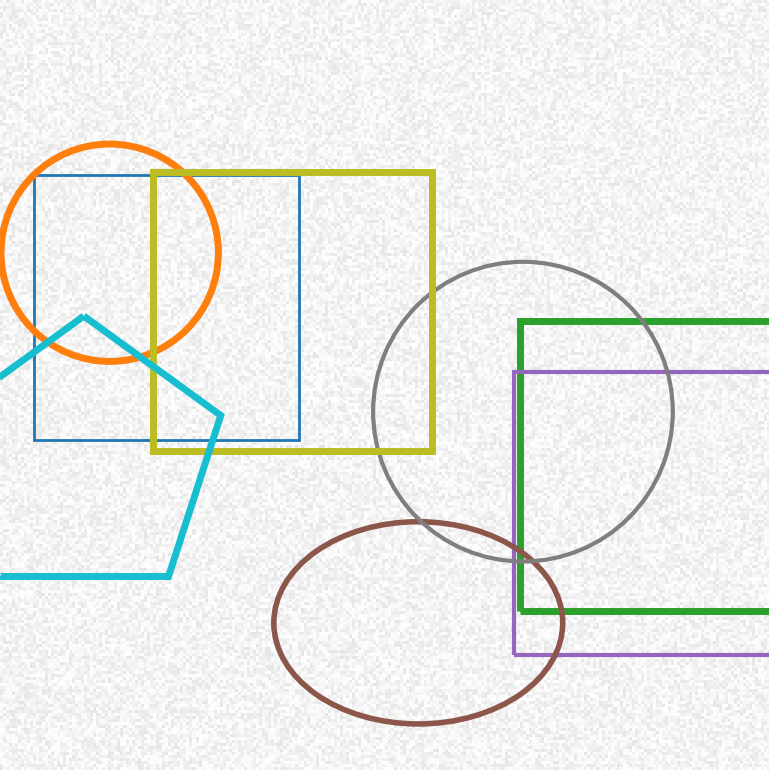[{"shape": "square", "thickness": 1, "radius": 0.86, "center": [0.217, 0.6]}, {"shape": "circle", "thickness": 2.5, "radius": 0.71, "center": [0.142, 0.672]}, {"shape": "square", "thickness": 2.5, "radius": 0.94, "center": [0.863, 0.395]}, {"shape": "square", "thickness": 1.5, "radius": 0.92, "center": [0.851, 0.333]}, {"shape": "oval", "thickness": 2, "radius": 0.94, "center": [0.543, 0.191]}, {"shape": "circle", "thickness": 1.5, "radius": 0.97, "center": [0.679, 0.465]}, {"shape": "square", "thickness": 2.5, "radius": 0.91, "center": [0.38, 0.595]}, {"shape": "pentagon", "thickness": 2.5, "radius": 0.94, "center": [0.109, 0.403]}]